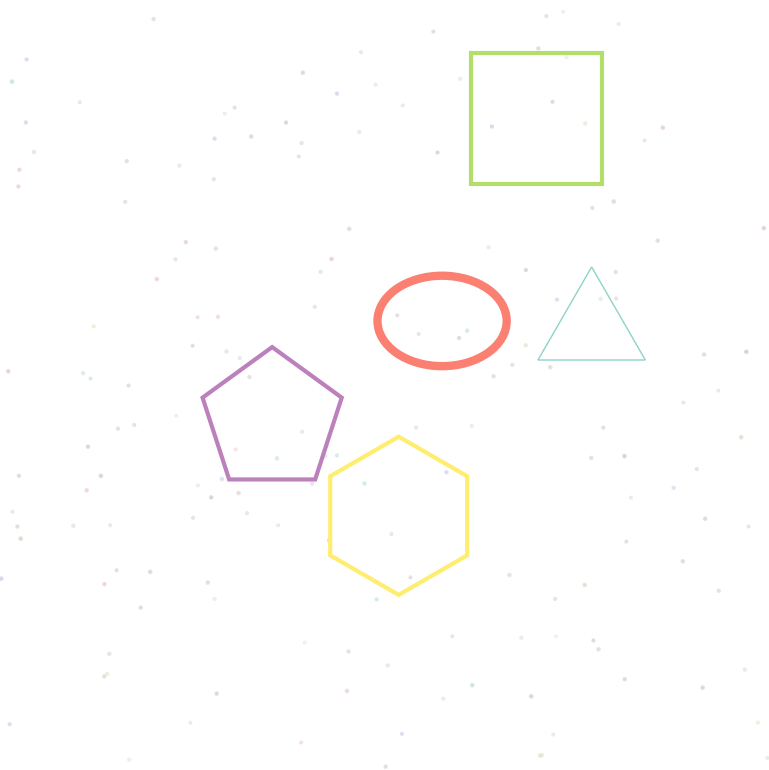[{"shape": "triangle", "thickness": 0.5, "radius": 0.4, "center": [0.768, 0.573]}, {"shape": "oval", "thickness": 3, "radius": 0.42, "center": [0.574, 0.583]}, {"shape": "square", "thickness": 1.5, "radius": 0.43, "center": [0.697, 0.846]}, {"shape": "pentagon", "thickness": 1.5, "radius": 0.48, "center": [0.353, 0.454]}, {"shape": "hexagon", "thickness": 1.5, "radius": 0.51, "center": [0.518, 0.33]}]